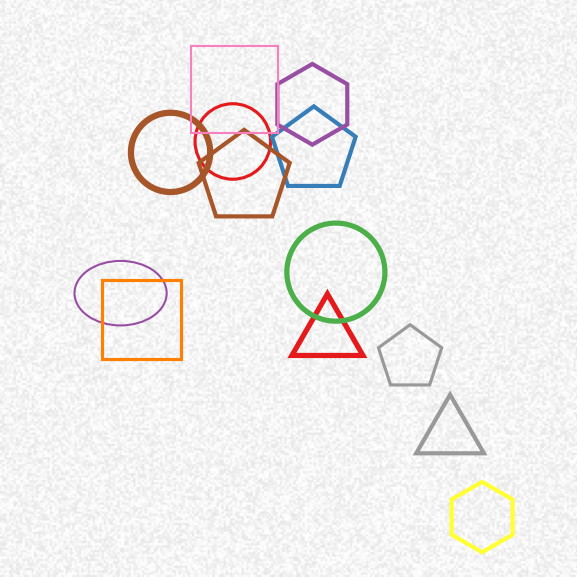[{"shape": "triangle", "thickness": 2.5, "radius": 0.36, "center": [0.567, 0.419]}, {"shape": "circle", "thickness": 1.5, "radius": 0.33, "center": [0.403, 0.754]}, {"shape": "pentagon", "thickness": 2, "radius": 0.38, "center": [0.543, 0.739]}, {"shape": "circle", "thickness": 2.5, "radius": 0.42, "center": [0.582, 0.528]}, {"shape": "oval", "thickness": 1, "radius": 0.4, "center": [0.209, 0.491]}, {"shape": "hexagon", "thickness": 2, "radius": 0.35, "center": [0.541, 0.819]}, {"shape": "square", "thickness": 1.5, "radius": 0.34, "center": [0.245, 0.446]}, {"shape": "hexagon", "thickness": 2, "radius": 0.3, "center": [0.835, 0.104]}, {"shape": "circle", "thickness": 3, "radius": 0.34, "center": [0.295, 0.735]}, {"shape": "pentagon", "thickness": 2, "radius": 0.41, "center": [0.423, 0.691]}, {"shape": "square", "thickness": 1, "radius": 0.37, "center": [0.406, 0.844]}, {"shape": "triangle", "thickness": 2, "radius": 0.34, "center": [0.779, 0.248]}, {"shape": "pentagon", "thickness": 1.5, "radius": 0.29, "center": [0.71, 0.379]}]